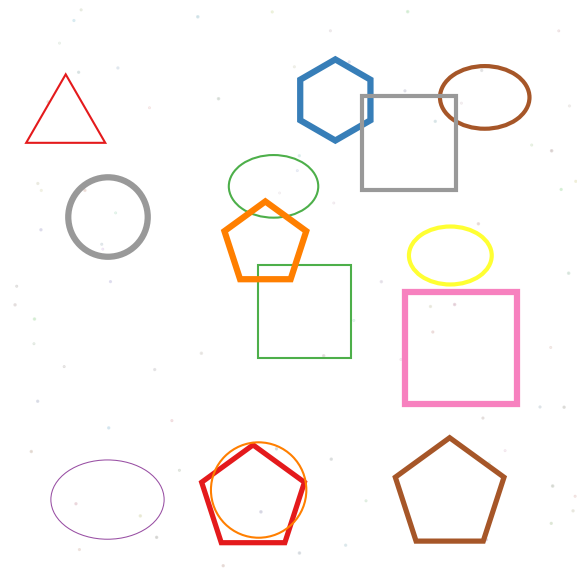[{"shape": "triangle", "thickness": 1, "radius": 0.4, "center": [0.114, 0.791]}, {"shape": "pentagon", "thickness": 2.5, "radius": 0.47, "center": [0.438, 0.135]}, {"shape": "hexagon", "thickness": 3, "radius": 0.35, "center": [0.581, 0.826]}, {"shape": "oval", "thickness": 1, "radius": 0.39, "center": [0.474, 0.676]}, {"shape": "square", "thickness": 1, "radius": 0.41, "center": [0.527, 0.46]}, {"shape": "oval", "thickness": 0.5, "radius": 0.49, "center": [0.186, 0.134]}, {"shape": "circle", "thickness": 1, "radius": 0.41, "center": [0.448, 0.151]}, {"shape": "pentagon", "thickness": 3, "radius": 0.37, "center": [0.459, 0.576]}, {"shape": "oval", "thickness": 2, "radius": 0.36, "center": [0.78, 0.557]}, {"shape": "pentagon", "thickness": 2.5, "radius": 0.49, "center": [0.779, 0.142]}, {"shape": "oval", "thickness": 2, "radius": 0.39, "center": [0.839, 0.83]}, {"shape": "square", "thickness": 3, "radius": 0.49, "center": [0.798, 0.397]}, {"shape": "square", "thickness": 2, "radius": 0.41, "center": [0.708, 0.751]}, {"shape": "circle", "thickness": 3, "radius": 0.34, "center": [0.187, 0.623]}]